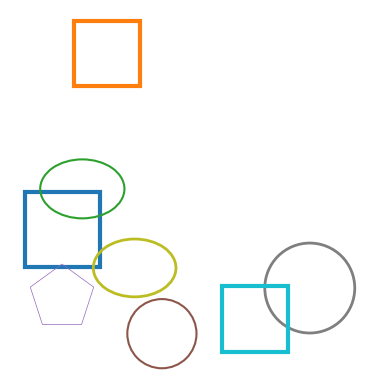[{"shape": "square", "thickness": 3, "radius": 0.49, "center": [0.163, 0.404]}, {"shape": "square", "thickness": 3, "radius": 0.42, "center": [0.278, 0.86]}, {"shape": "oval", "thickness": 1.5, "radius": 0.55, "center": [0.214, 0.509]}, {"shape": "pentagon", "thickness": 0.5, "radius": 0.43, "center": [0.161, 0.228]}, {"shape": "circle", "thickness": 1.5, "radius": 0.45, "center": [0.421, 0.133]}, {"shape": "circle", "thickness": 2, "radius": 0.58, "center": [0.805, 0.252]}, {"shape": "oval", "thickness": 2, "radius": 0.54, "center": [0.35, 0.304]}, {"shape": "square", "thickness": 3, "radius": 0.43, "center": [0.663, 0.172]}]